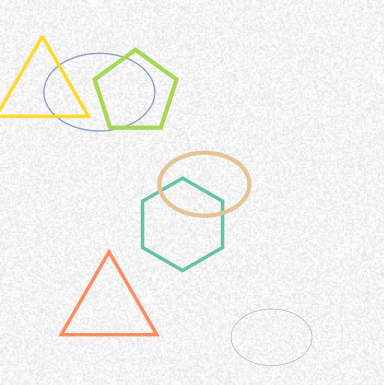[{"shape": "hexagon", "thickness": 2.5, "radius": 0.6, "center": [0.474, 0.417]}, {"shape": "triangle", "thickness": 2.5, "radius": 0.72, "center": [0.283, 0.202]}, {"shape": "oval", "thickness": 1, "radius": 0.72, "center": [0.258, 0.761]}, {"shape": "pentagon", "thickness": 3, "radius": 0.56, "center": [0.352, 0.759]}, {"shape": "triangle", "thickness": 2.5, "radius": 0.69, "center": [0.11, 0.767]}, {"shape": "oval", "thickness": 3, "radius": 0.58, "center": [0.531, 0.522]}, {"shape": "oval", "thickness": 0.5, "radius": 0.53, "center": [0.705, 0.124]}]